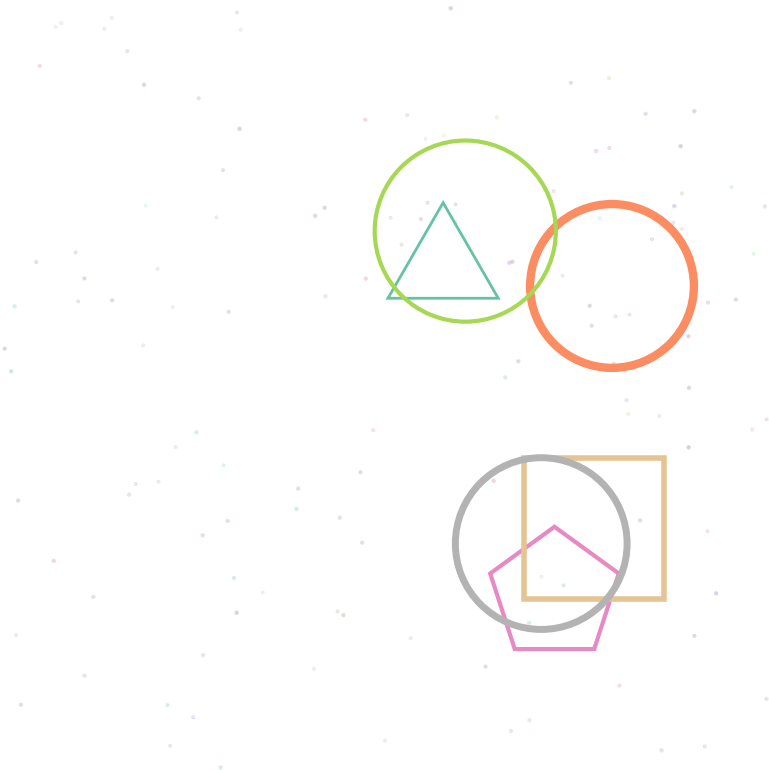[{"shape": "triangle", "thickness": 1, "radius": 0.41, "center": [0.575, 0.654]}, {"shape": "circle", "thickness": 3, "radius": 0.53, "center": [0.795, 0.629]}, {"shape": "pentagon", "thickness": 1.5, "radius": 0.44, "center": [0.72, 0.228]}, {"shape": "circle", "thickness": 1.5, "radius": 0.59, "center": [0.604, 0.7]}, {"shape": "square", "thickness": 2, "radius": 0.46, "center": [0.772, 0.314]}, {"shape": "circle", "thickness": 2.5, "radius": 0.56, "center": [0.703, 0.294]}]